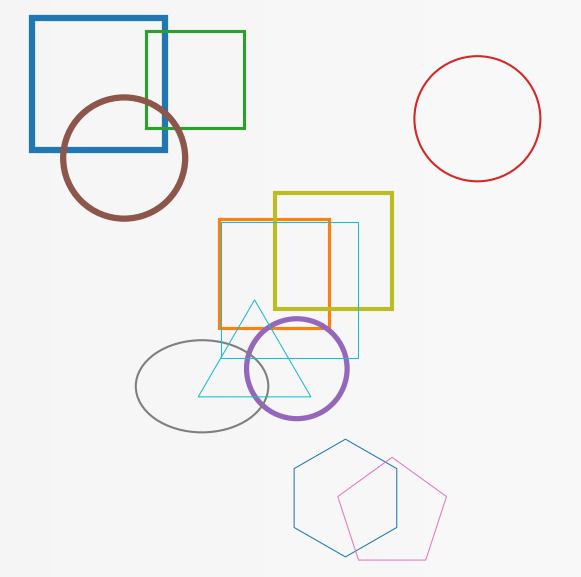[{"shape": "hexagon", "thickness": 0.5, "radius": 0.51, "center": [0.594, 0.137]}, {"shape": "square", "thickness": 3, "radius": 0.57, "center": [0.17, 0.854]}, {"shape": "square", "thickness": 1.5, "radius": 0.47, "center": [0.471, 0.525]}, {"shape": "square", "thickness": 1.5, "radius": 0.42, "center": [0.336, 0.861]}, {"shape": "circle", "thickness": 1, "radius": 0.54, "center": [0.821, 0.794]}, {"shape": "circle", "thickness": 2.5, "radius": 0.43, "center": [0.511, 0.361]}, {"shape": "circle", "thickness": 3, "radius": 0.52, "center": [0.214, 0.725]}, {"shape": "pentagon", "thickness": 0.5, "radius": 0.49, "center": [0.675, 0.109]}, {"shape": "oval", "thickness": 1, "radius": 0.57, "center": [0.348, 0.33]}, {"shape": "square", "thickness": 2, "radius": 0.5, "center": [0.574, 0.564]}, {"shape": "triangle", "thickness": 0.5, "radius": 0.56, "center": [0.438, 0.368]}, {"shape": "square", "thickness": 0.5, "radius": 0.59, "center": [0.499, 0.497]}]